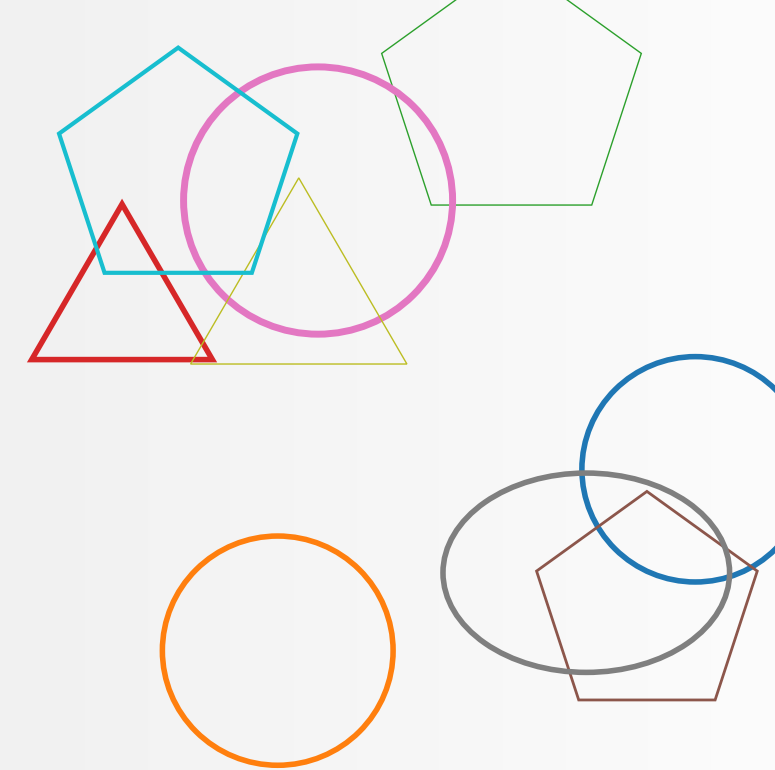[{"shape": "circle", "thickness": 2, "radius": 0.73, "center": [0.897, 0.391]}, {"shape": "circle", "thickness": 2, "radius": 0.74, "center": [0.358, 0.155]}, {"shape": "pentagon", "thickness": 0.5, "radius": 0.88, "center": [0.66, 0.876]}, {"shape": "triangle", "thickness": 2, "radius": 0.67, "center": [0.157, 0.6]}, {"shape": "pentagon", "thickness": 1, "radius": 0.75, "center": [0.835, 0.212]}, {"shape": "circle", "thickness": 2.5, "radius": 0.87, "center": [0.41, 0.74]}, {"shape": "oval", "thickness": 2, "radius": 0.92, "center": [0.756, 0.256]}, {"shape": "triangle", "thickness": 0.5, "radius": 0.81, "center": [0.385, 0.608]}, {"shape": "pentagon", "thickness": 1.5, "radius": 0.81, "center": [0.23, 0.776]}]